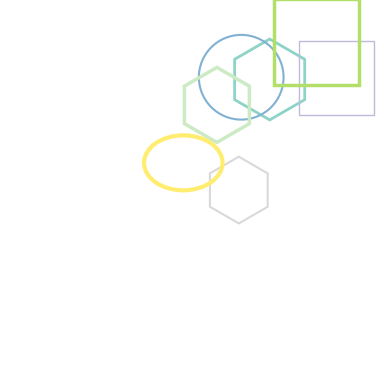[{"shape": "hexagon", "thickness": 2, "radius": 0.53, "center": [0.7, 0.794]}, {"shape": "square", "thickness": 1, "radius": 0.48, "center": [0.874, 0.797]}, {"shape": "circle", "thickness": 1.5, "radius": 0.55, "center": [0.627, 0.799]}, {"shape": "square", "thickness": 2.5, "radius": 0.56, "center": [0.822, 0.89]}, {"shape": "hexagon", "thickness": 1.5, "radius": 0.43, "center": [0.62, 0.506]}, {"shape": "hexagon", "thickness": 2.5, "radius": 0.49, "center": [0.563, 0.728]}, {"shape": "oval", "thickness": 3, "radius": 0.51, "center": [0.476, 0.577]}]